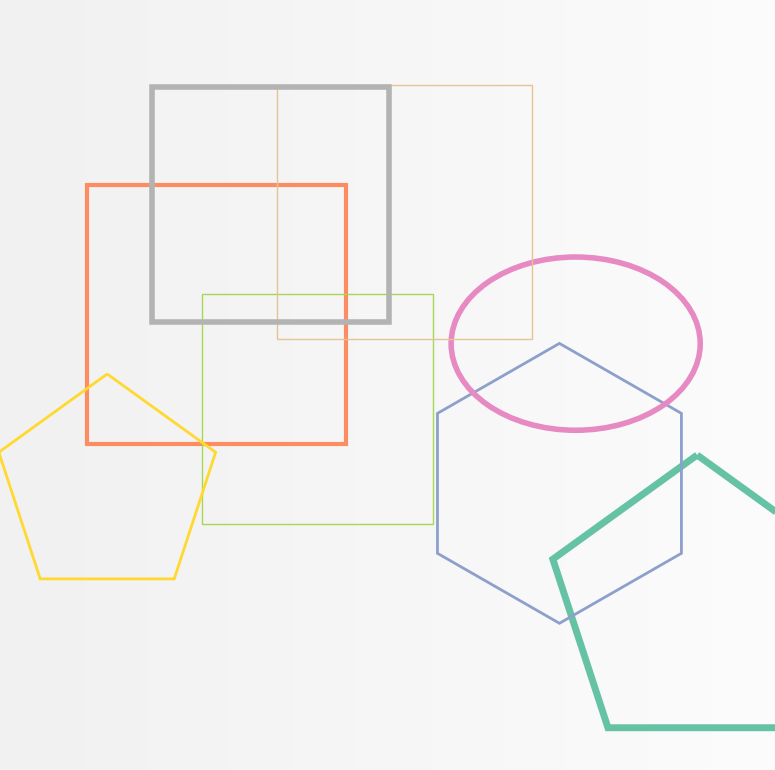[{"shape": "pentagon", "thickness": 2.5, "radius": 0.98, "center": [0.9, 0.213]}, {"shape": "square", "thickness": 1.5, "radius": 0.84, "center": [0.279, 0.592]}, {"shape": "hexagon", "thickness": 1, "radius": 0.91, "center": [0.722, 0.372]}, {"shape": "oval", "thickness": 2, "radius": 0.8, "center": [0.743, 0.554]}, {"shape": "square", "thickness": 0.5, "radius": 0.75, "center": [0.41, 0.469]}, {"shape": "pentagon", "thickness": 1, "radius": 0.74, "center": [0.138, 0.367]}, {"shape": "square", "thickness": 0.5, "radius": 0.82, "center": [0.522, 0.725]}, {"shape": "square", "thickness": 2, "radius": 0.77, "center": [0.349, 0.734]}]